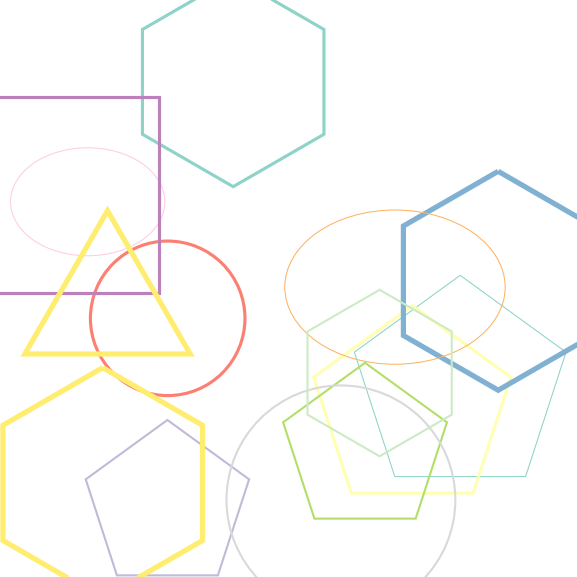[{"shape": "hexagon", "thickness": 1.5, "radius": 0.91, "center": [0.404, 0.857]}, {"shape": "pentagon", "thickness": 0.5, "radius": 0.96, "center": [0.797, 0.33]}, {"shape": "pentagon", "thickness": 1.5, "radius": 0.9, "center": [0.714, 0.29]}, {"shape": "pentagon", "thickness": 1, "radius": 0.74, "center": [0.29, 0.123]}, {"shape": "circle", "thickness": 1.5, "radius": 0.67, "center": [0.29, 0.448]}, {"shape": "hexagon", "thickness": 2.5, "radius": 0.95, "center": [0.863, 0.513]}, {"shape": "oval", "thickness": 0.5, "radius": 0.95, "center": [0.684, 0.502]}, {"shape": "pentagon", "thickness": 1, "radius": 0.75, "center": [0.632, 0.222]}, {"shape": "oval", "thickness": 0.5, "radius": 0.67, "center": [0.152, 0.65]}, {"shape": "circle", "thickness": 1, "radius": 0.99, "center": [0.59, 0.134]}, {"shape": "square", "thickness": 1.5, "radius": 0.85, "center": [0.106, 0.661]}, {"shape": "hexagon", "thickness": 1, "radius": 0.72, "center": [0.657, 0.353]}, {"shape": "hexagon", "thickness": 2.5, "radius": 1.0, "center": [0.178, 0.163]}, {"shape": "triangle", "thickness": 2.5, "radius": 0.83, "center": [0.186, 0.469]}]